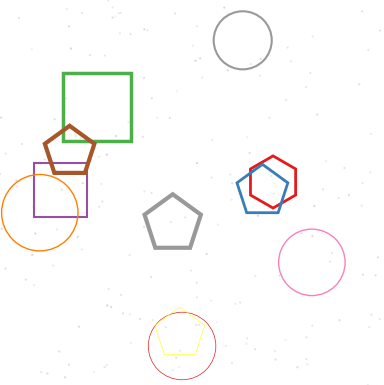[{"shape": "circle", "thickness": 0.5, "radius": 0.44, "center": [0.473, 0.101]}, {"shape": "hexagon", "thickness": 2, "radius": 0.34, "center": [0.709, 0.527]}, {"shape": "pentagon", "thickness": 2, "radius": 0.35, "center": [0.682, 0.504]}, {"shape": "square", "thickness": 2.5, "radius": 0.44, "center": [0.252, 0.723]}, {"shape": "square", "thickness": 1.5, "radius": 0.35, "center": [0.157, 0.507]}, {"shape": "circle", "thickness": 1, "radius": 0.5, "center": [0.103, 0.448]}, {"shape": "pentagon", "thickness": 0.5, "radius": 0.34, "center": [0.467, 0.134]}, {"shape": "pentagon", "thickness": 3, "radius": 0.34, "center": [0.181, 0.606]}, {"shape": "circle", "thickness": 1, "radius": 0.43, "center": [0.81, 0.319]}, {"shape": "circle", "thickness": 1.5, "radius": 0.38, "center": [0.63, 0.895]}, {"shape": "pentagon", "thickness": 3, "radius": 0.38, "center": [0.449, 0.419]}]